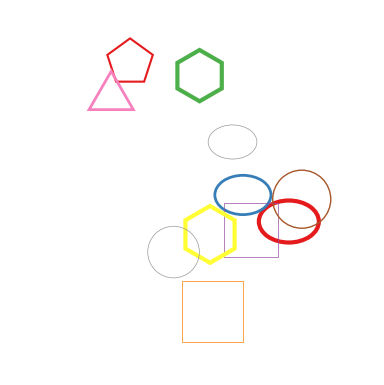[{"shape": "oval", "thickness": 3, "radius": 0.39, "center": [0.75, 0.425]}, {"shape": "pentagon", "thickness": 1.5, "radius": 0.31, "center": [0.338, 0.838]}, {"shape": "oval", "thickness": 2, "radius": 0.36, "center": [0.631, 0.494]}, {"shape": "hexagon", "thickness": 3, "radius": 0.33, "center": [0.518, 0.804]}, {"shape": "square", "thickness": 0.5, "radius": 0.35, "center": [0.652, 0.404]}, {"shape": "square", "thickness": 0.5, "radius": 0.4, "center": [0.553, 0.19]}, {"shape": "hexagon", "thickness": 3, "radius": 0.37, "center": [0.545, 0.391]}, {"shape": "circle", "thickness": 1, "radius": 0.38, "center": [0.784, 0.483]}, {"shape": "triangle", "thickness": 2, "radius": 0.33, "center": [0.289, 0.748]}, {"shape": "circle", "thickness": 0.5, "radius": 0.34, "center": [0.451, 0.345]}, {"shape": "oval", "thickness": 0.5, "radius": 0.32, "center": [0.604, 0.631]}]